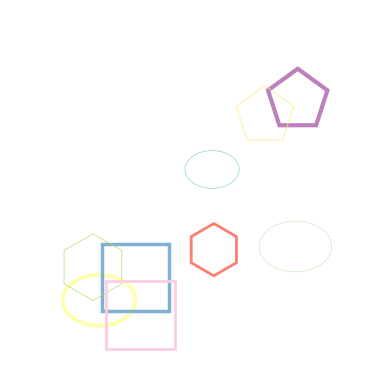[{"shape": "oval", "thickness": 0.5, "radius": 0.35, "center": [0.551, 0.56]}, {"shape": "oval", "thickness": 3, "radius": 0.47, "center": [0.257, 0.22]}, {"shape": "hexagon", "thickness": 2, "radius": 0.34, "center": [0.555, 0.352]}, {"shape": "square", "thickness": 2.5, "radius": 0.43, "center": [0.352, 0.278]}, {"shape": "hexagon", "thickness": 0.5, "radius": 0.43, "center": [0.241, 0.306]}, {"shape": "square", "thickness": 2, "radius": 0.45, "center": [0.365, 0.182]}, {"shape": "pentagon", "thickness": 3, "radius": 0.41, "center": [0.773, 0.74]}, {"shape": "oval", "thickness": 0.5, "radius": 0.47, "center": [0.767, 0.36]}, {"shape": "pentagon", "thickness": 0.5, "radius": 0.39, "center": [0.688, 0.7]}]